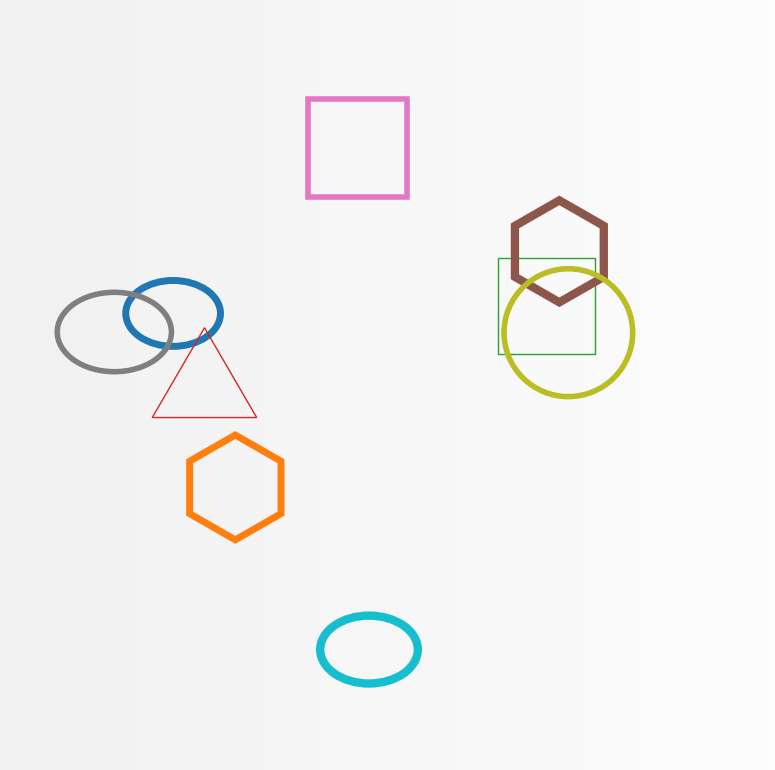[{"shape": "oval", "thickness": 2.5, "radius": 0.31, "center": [0.223, 0.593]}, {"shape": "hexagon", "thickness": 2.5, "radius": 0.34, "center": [0.304, 0.367]}, {"shape": "square", "thickness": 0.5, "radius": 0.31, "center": [0.705, 0.602]}, {"shape": "triangle", "thickness": 0.5, "radius": 0.39, "center": [0.264, 0.497]}, {"shape": "hexagon", "thickness": 3, "radius": 0.33, "center": [0.722, 0.674]}, {"shape": "square", "thickness": 2, "radius": 0.32, "center": [0.461, 0.807]}, {"shape": "oval", "thickness": 2, "radius": 0.37, "center": [0.148, 0.569]}, {"shape": "circle", "thickness": 2, "radius": 0.42, "center": [0.733, 0.568]}, {"shape": "oval", "thickness": 3, "radius": 0.31, "center": [0.476, 0.156]}]